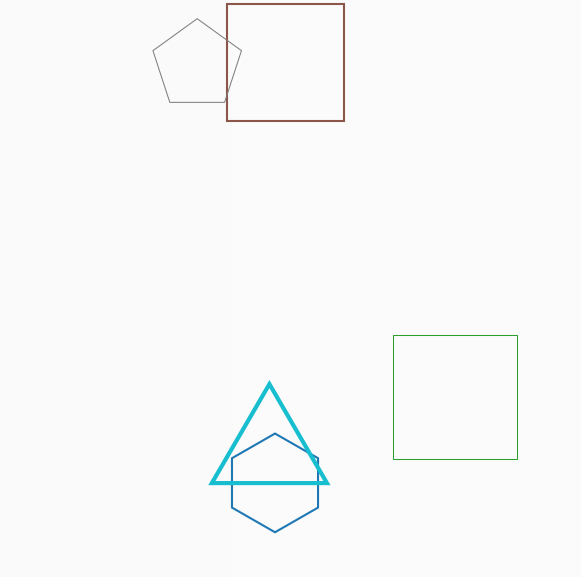[{"shape": "hexagon", "thickness": 1, "radius": 0.43, "center": [0.473, 0.163]}, {"shape": "square", "thickness": 0.5, "radius": 0.53, "center": [0.782, 0.312]}, {"shape": "square", "thickness": 1, "radius": 0.51, "center": [0.491, 0.891]}, {"shape": "pentagon", "thickness": 0.5, "radius": 0.4, "center": [0.339, 0.887]}, {"shape": "triangle", "thickness": 2, "radius": 0.57, "center": [0.464, 0.22]}]